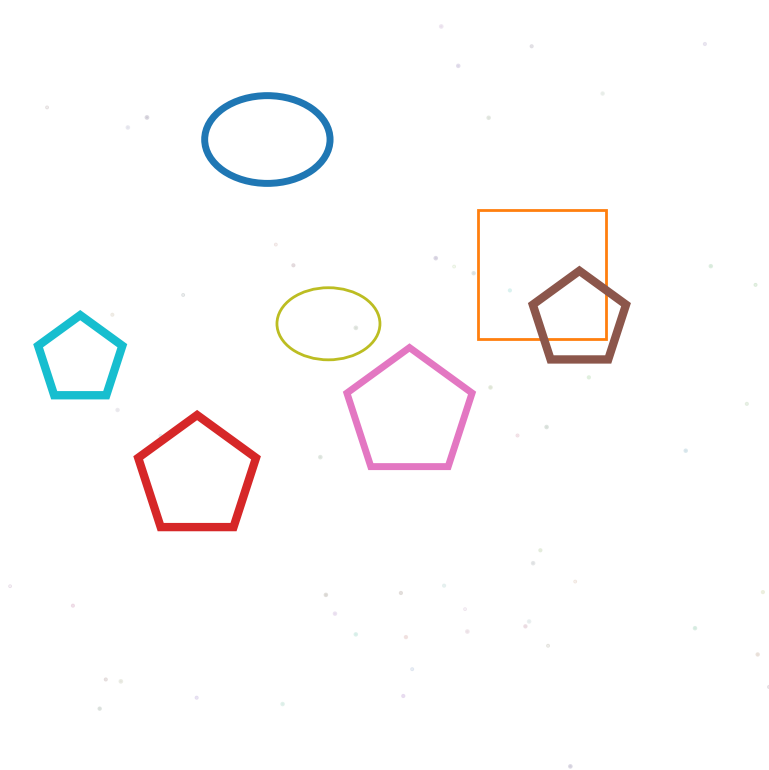[{"shape": "oval", "thickness": 2.5, "radius": 0.41, "center": [0.347, 0.819]}, {"shape": "square", "thickness": 1, "radius": 0.42, "center": [0.704, 0.644]}, {"shape": "pentagon", "thickness": 3, "radius": 0.4, "center": [0.256, 0.381]}, {"shape": "pentagon", "thickness": 3, "radius": 0.32, "center": [0.752, 0.585]}, {"shape": "pentagon", "thickness": 2.5, "radius": 0.43, "center": [0.532, 0.463]}, {"shape": "oval", "thickness": 1, "radius": 0.33, "center": [0.427, 0.58]}, {"shape": "pentagon", "thickness": 3, "radius": 0.29, "center": [0.104, 0.533]}]